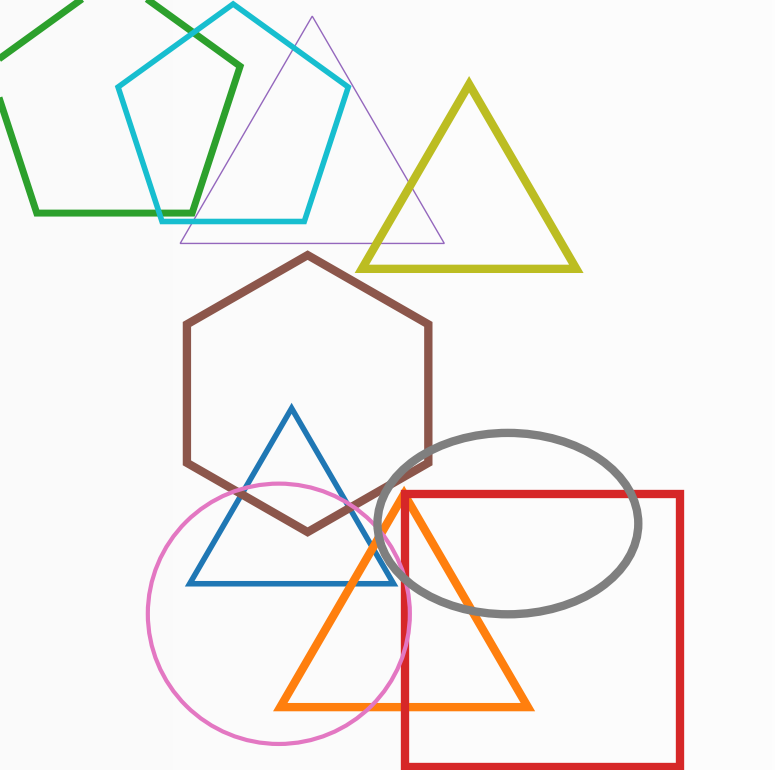[{"shape": "triangle", "thickness": 2, "radius": 0.76, "center": [0.376, 0.318]}, {"shape": "triangle", "thickness": 3, "radius": 0.92, "center": [0.521, 0.174]}, {"shape": "pentagon", "thickness": 2.5, "radius": 0.85, "center": [0.148, 0.861]}, {"shape": "square", "thickness": 3, "radius": 0.89, "center": [0.699, 0.181]}, {"shape": "triangle", "thickness": 0.5, "radius": 0.98, "center": [0.403, 0.782]}, {"shape": "hexagon", "thickness": 3, "radius": 0.9, "center": [0.397, 0.489]}, {"shape": "circle", "thickness": 1.5, "radius": 0.85, "center": [0.36, 0.203]}, {"shape": "oval", "thickness": 3, "radius": 0.84, "center": [0.655, 0.32]}, {"shape": "triangle", "thickness": 3, "radius": 0.8, "center": [0.605, 0.731]}, {"shape": "pentagon", "thickness": 2, "radius": 0.78, "center": [0.301, 0.839]}]